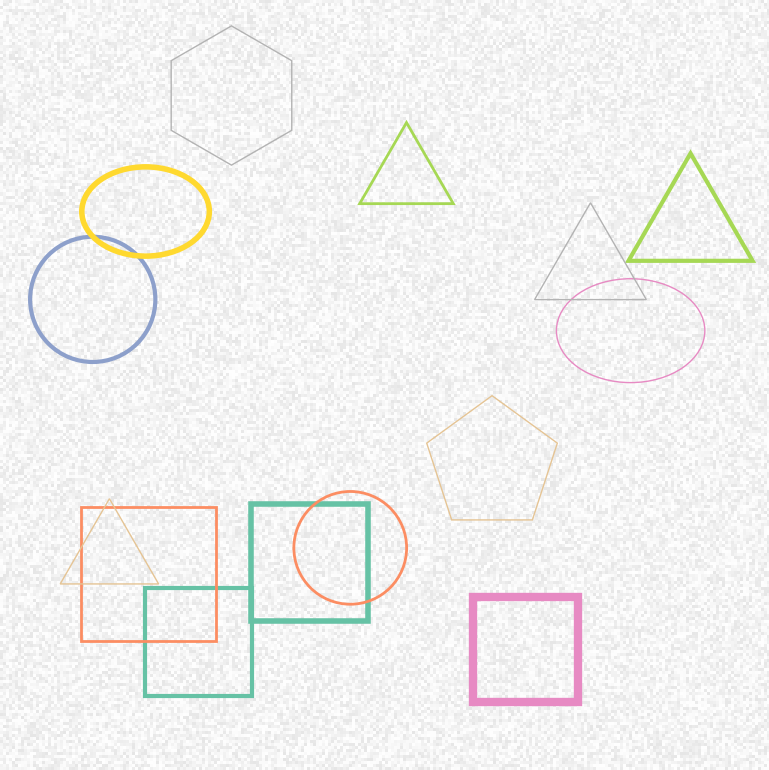[{"shape": "square", "thickness": 2, "radius": 0.38, "center": [0.402, 0.269]}, {"shape": "square", "thickness": 1.5, "radius": 0.35, "center": [0.258, 0.166]}, {"shape": "circle", "thickness": 1, "radius": 0.37, "center": [0.455, 0.289]}, {"shape": "square", "thickness": 1, "radius": 0.44, "center": [0.193, 0.255]}, {"shape": "circle", "thickness": 1.5, "radius": 0.41, "center": [0.12, 0.611]}, {"shape": "square", "thickness": 3, "radius": 0.34, "center": [0.682, 0.156]}, {"shape": "oval", "thickness": 0.5, "radius": 0.48, "center": [0.819, 0.571]}, {"shape": "triangle", "thickness": 1.5, "radius": 0.47, "center": [0.897, 0.708]}, {"shape": "triangle", "thickness": 1, "radius": 0.35, "center": [0.528, 0.771]}, {"shape": "oval", "thickness": 2, "radius": 0.41, "center": [0.189, 0.725]}, {"shape": "triangle", "thickness": 0.5, "radius": 0.37, "center": [0.142, 0.279]}, {"shape": "pentagon", "thickness": 0.5, "radius": 0.45, "center": [0.639, 0.397]}, {"shape": "hexagon", "thickness": 0.5, "radius": 0.45, "center": [0.301, 0.876]}, {"shape": "triangle", "thickness": 0.5, "radius": 0.42, "center": [0.767, 0.653]}]